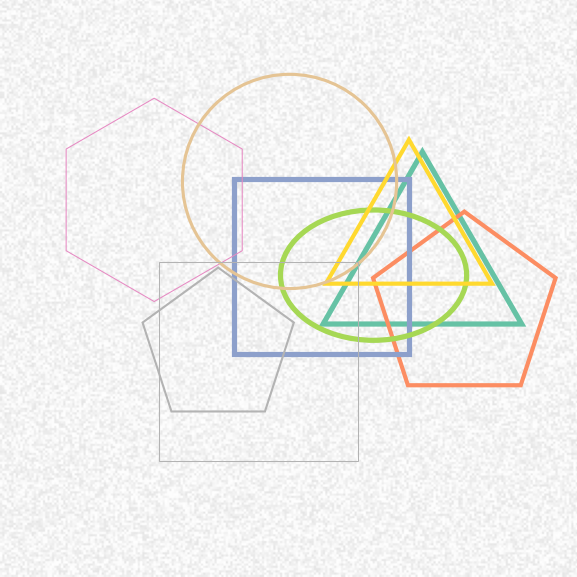[{"shape": "triangle", "thickness": 2.5, "radius": 0.99, "center": [0.731, 0.537]}, {"shape": "pentagon", "thickness": 2, "radius": 0.83, "center": [0.804, 0.466]}, {"shape": "square", "thickness": 2.5, "radius": 0.76, "center": [0.556, 0.538]}, {"shape": "hexagon", "thickness": 0.5, "radius": 0.88, "center": [0.267, 0.653]}, {"shape": "oval", "thickness": 2.5, "radius": 0.81, "center": [0.647, 0.523]}, {"shape": "triangle", "thickness": 2, "radius": 0.83, "center": [0.708, 0.591]}, {"shape": "circle", "thickness": 1.5, "radius": 0.93, "center": [0.501, 0.685]}, {"shape": "square", "thickness": 0.5, "radius": 0.86, "center": [0.448, 0.373]}, {"shape": "pentagon", "thickness": 1, "radius": 0.69, "center": [0.378, 0.398]}]